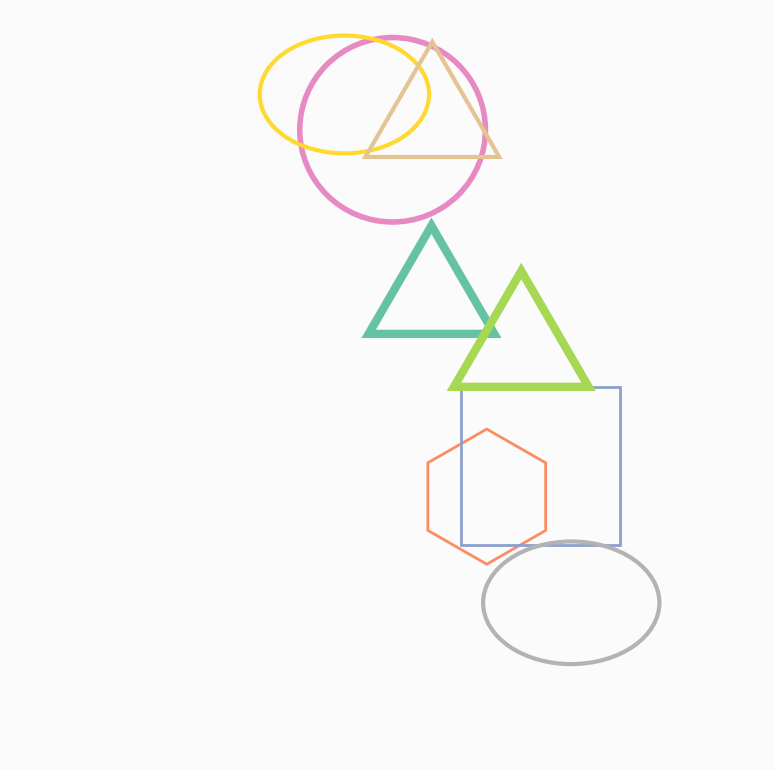[{"shape": "triangle", "thickness": 3, "radius": 0.47, "center": [0.557, 0.613]}, {"shape": "hexagon", "thickness": 1, "radius": 0.44, "center": [0.628, 0.355]}, {"shape": "square", "thickness": 1, "radius": 0.51, "center": [0.698, 0.395]}, {"shape": "circle", "thickness": 2, "radius": 0.6, "center": [0.507, 0.831]}, {"shape": "triangle", "thickness": 3, "radius": 0.5, "center": [0.673, 0.548]}, {"shape": "oval", "thickness": 1.5, "radius": 0.55, "center": [0.444, 0.877]}, {"shape": "triangle", "thickness": 1.5, "radius": 0.5, "center": [0.558, 0.846]}, {"shape": "oval", "thickness": 1.5, "radius": 0.57, "center": [0.737, 0.217]}]